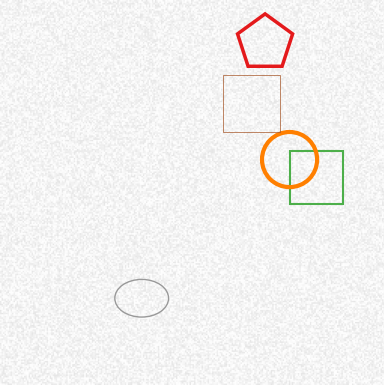[{"shape": "pentagon", "thickness": 2.5, "radius": 0.38, "center": [0.689, 0.889]}, {"shape": "square", "thickness": 1.5, "radius": 0.34, "center": [0.822, 0.538]}, {"shape": "circle", "thickness": 3, "radius": 0.36, "center": [0.752, 0.586]}, {"shape": "square", "thickness": 0.5, "radius": 0.37, "center": [0.653, 0.731]}, {"shape": "oval", "thickness": 1, "radius": 0.35, "center": [0.368, 0.225]}]